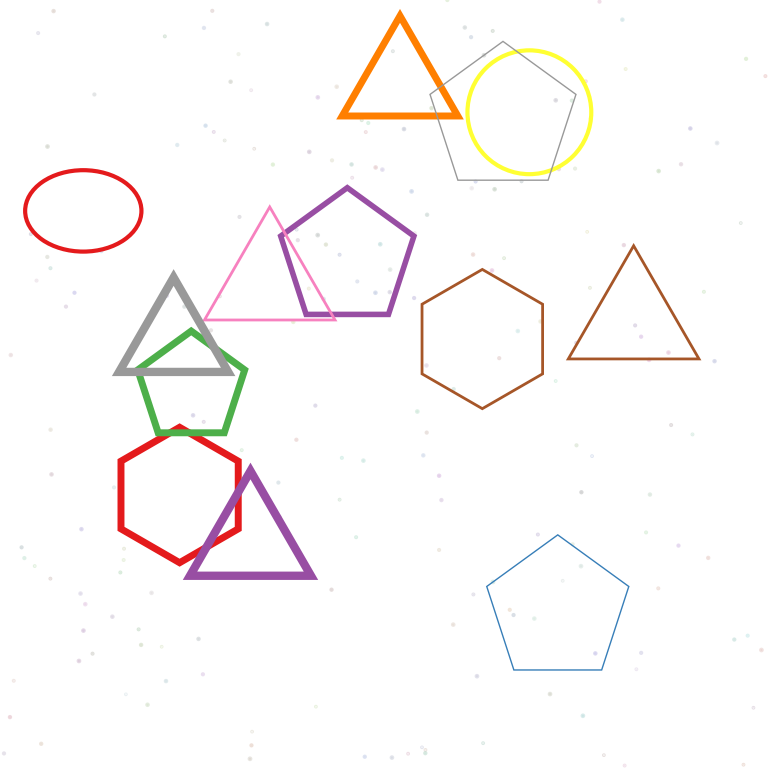[{"shape": "oval", "thickness": 1.5, "radius": 0.38, "center": [0.108, 0.726]}, {"shape": "hexagon", "thickness": 2.5, "radius": 0.44, "center": [0.233, 0.357]}, {"shape": "pentagon", "thickness": 0.5, "radius": 0.48, "center": [0.724, 0.208]}, {"shape": "pentagon", "thickness": 2.5, "radius": 0.37, "center": [0.248, 0.497]}, {"shape": "pentagon", "thickness": 2, "radius": 0.45, "center": [0.451, 0.665]}, {"shape": "triangle", "thickness": 3, "radius": 0.45, "center": [0.325, 0.298]}, {"shape": "triangle", "thickness": 2.5, "radius": 0.43, "center": [0.519, 0.893]}, {"shape": "circle", "thickness": 1.5, "radius": 0.4, "center": [0.687, 0.854]}, {"shape": "triangle", "thickness": 1, "radius": 0.49, "center": [0.823, 0.583]}, {"shape": "hexagon", "thickness": 1, "radius": 0.45, "center": [0.626, 0.56]}, {"shape": "triangle", "thickness": 1, "radius": 0.49, "center": [0.35, 0.633]}, {"shape": "triangle", "thickness": 3, "radius": 0.41, "center": [0.225, 0.558]}, {"shape": "pentagon", "thickness": 0.5, "radius": 0.5, "center": [0.653, 0.847]}]